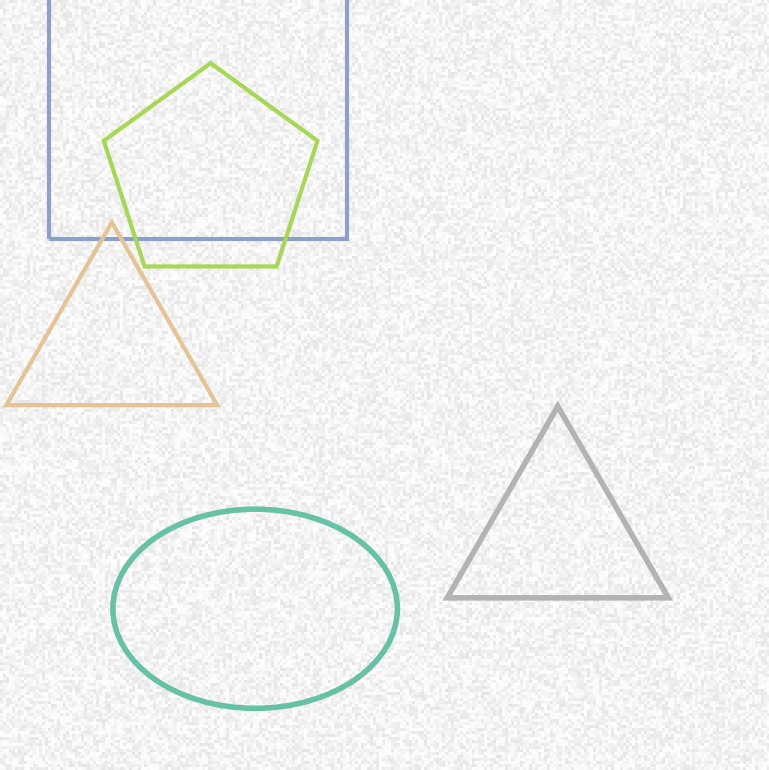[{"shape": "oval", "thickness": 2, "radius": 0.92, "center": [0.331, 0.209]}, {"shape": "square", "thickness": 1.5, "radius": 0.97, "center": [0.257, 0.884]}, {"shape": "pentagon", "thickness": 1.5, "radius": 0.73, "center": [0.274, 0.772]}, {"shape": "triangle", "thickness": 1.5, "radius": 0.79, "center": [0.145, 0.553]}, {"shape": "triangle", "thickness": 2, "radius": 0.83, "center": [0.724, 0.307]}]